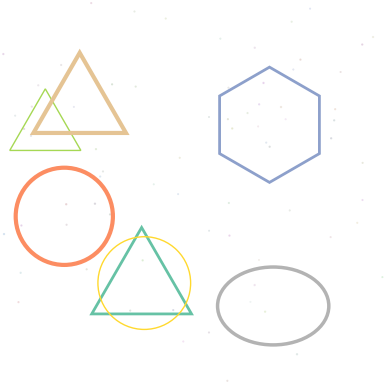[{"shape": "triangle", "thickness": 2, "radius": 0.75, "center": [0.368, 0.259]}, {"shape": "circle", "thickness": 3, "radius": 0.63, "center": [0.167, 0.438]}, {"shape": "hexagon", "thickness": 2, "radius": 0.75, "center": [0.7, 0.676]}, {"shape": "triangle", "thickness": 1, "radius": 0.53, "center": [0.118, 0.663]}, {"shape": "circle", "thickness": 1, "radius": 0.6, "center": [0.375, 0.265]}, {"shape": "triangle", "thickness": 3, "radius": 0.69, "center": [0.207, 0.724]}, {"shape": "oval", "thickness": 2.5, "radius": 0.72, "center": [0.71, 0.205]}]